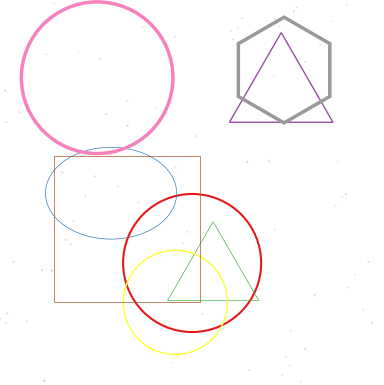[{"shape": "circle", "thickness": 1.5, "radius": 0.9, "center": [0.499, 0.317]}, {"shape": "oval", "thickness": 0.5, "radius": 0.85, "center": [0.288, 0.498]}, {"shape": "triangle", "thickness": 0.5, "radius": 0.68, "center": [0.554, 0.287]}, {"shape": "triangle", "thickness": 1, "radius": 0.78, "center": [0.73, 0.76]}, {"shape": "circle", "thickness": 1, "radius": 0.68, "center": [0.456, 0.215]}, {"shape": "square", "thickness": 0.5, "radius": 0.95, "center": [0.331, 0.406]}, {"shape": "circle", "thickness": 2.5, "radius": 0.98, "center": [0.252, 0.798]}, {"shape": "hexagon", "thickness": 2.5, "radius": 0.69, "center": [0.738, 0.818]}]